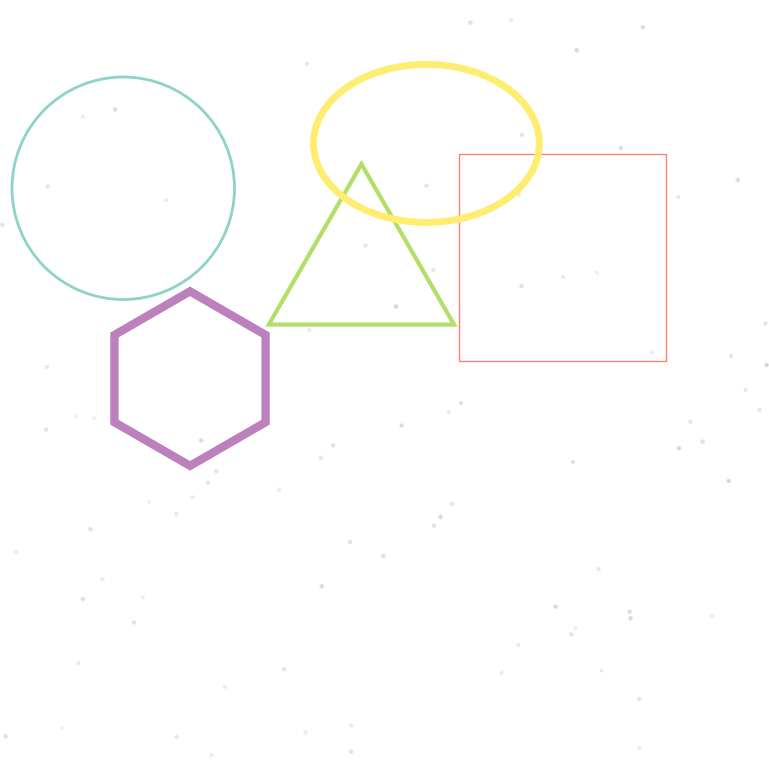[{"shape": "circle", "thickness": 1, "radius": 0.72, "center": [0.16, 0.756]}, {"shape": "square", "thickness": 0.5, "radius": 0.67, "center": [0.73, 0.666]}, {"shape": "triangle", "thickness": 1.5, "radius": 0.69, "center": [0.469, 0.648]}, {"shape": "hexagon", "thickness": 3, "radius": 0.57, "center": [0.247, 0.508]}, {"shape": "oval", "thickness": 2.5, "radius": 0.73, "center": [0.554, 0.814]}]